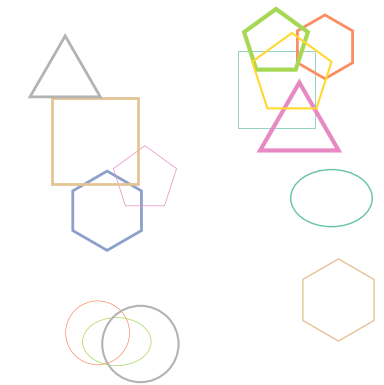[{"shape": "oval", "thickness": 1, "radius": 0.53, "center": [0.861, 0.485]}, {"shape": "square", "thickness": 0.5, "radius": 0.5, "center": [0.718, 0.768]}, {"shape": "circle", "thickness": 0.5, "radius": 0.41, "center": [0.254, 0.136]}, {"shape": "hexagon", "thickness": 2, "radius": 0.41, "center": [0.844, 0.878]}, {"shape": "hexagon", "thickness": 2, "radius": 0.51, "center": [0.278, 0.453]}, {"shape": "triangle", "thickness": 3, "radius": 0.59, "center": [0.778, 0.668]}, {"shape": "pentagon", "thickness": 0.5, "radius": 0.43, "center": [0.377, 0.535]}, {"shape": "oval", "thickness": 0.5, "radius": 0.45, "center": [0.303, 0.113]}, {"shape": "pentagon", "thickness": 3, "radius": 0.44, "center": [0.717, 0.89]}, {"shape": "pentagon", "thickness": 1.5, "radius": 0.54, "center": [0.758, 0.806]}, {"shape": "hexagon", "thickness": 1, "radius": 0.53, "center": [0.879, 0.221]}, {"shape": "square", "thickness": 2, "radius": 0.56, "center": [0.247, 0.634]}, {"shape": "circle", "thickness": 1.5, "radius": 0.5, "center": [0.365, 0.107]}, {"shape": "triangle", "thickness": 2, "radius": 0.53, "center": [0.169, 0.801]}]